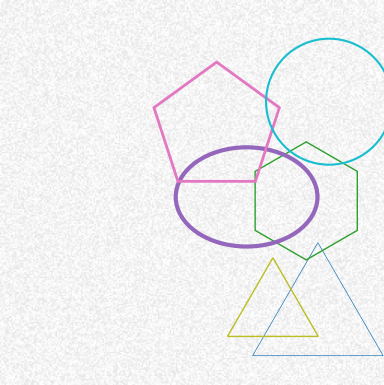[{"shape": "triangle", "thickness": 0.5, "radius": 0.98, "center": [0.826, 0.174]}, {"shape": "hexagon", "thickness": 1, "radius": 0.77, "center": [0.795, 0.478]}, {"shape": "oval", "thickness": 3, "radius": 0.92, "center": [0.641, 0.489]}, {"shape": "pentagon", "thickness": 2, "radius": 0.86, "center": [0.563, 0.668]}, {"shape": "triangle", "thickness": 1, "radius": 0.68, "center": [0.709, 0.194]}, {"shape": "circle", "thickness": 1.5, "radius": 0.82, "center": [0.855, 0.736]}]